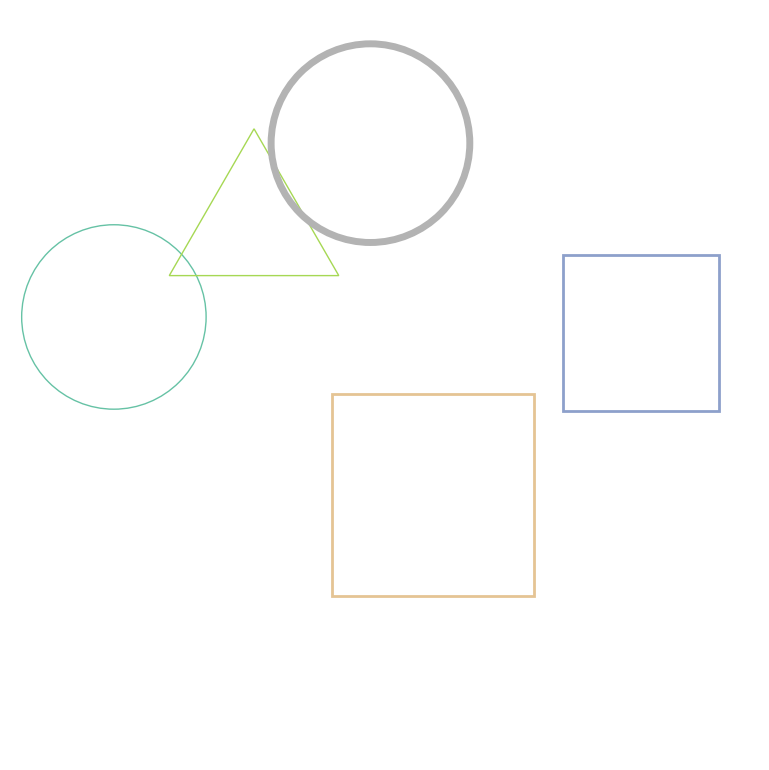[{"shape": "circle", "thickness": 0.5, "radius": 0.6, "center": [0.148, 0.588]}, {"shape": "square", "thickness": 1, "radius": 0.51, "center": [0.832, 0.567]}, {"shape": "triangle", "thickness": 0.5, "radius": 0.64, "center": [0.33, 0.706]}, {"shape": "square", "thickness": 1, "radius": 0.66, "center": [0.562, 0.357]}, {"shape": "circle", "thickness": 2.5, "radius": 0.65, "center": [0.481, 0.814]}]